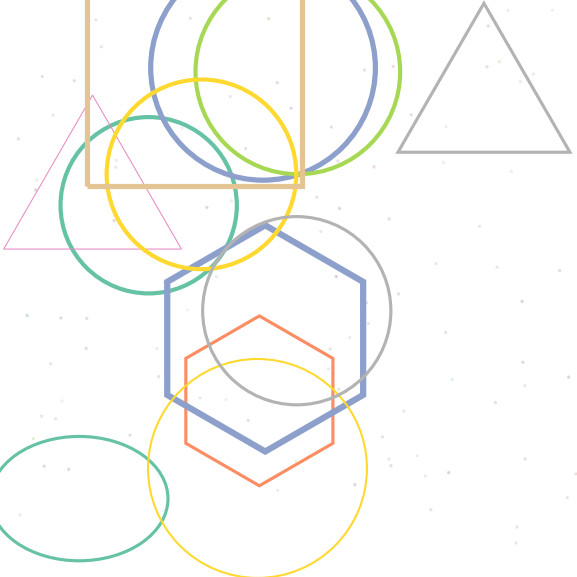[{"shape": "circle", "thickness": 2, "radius": 0.76, "center": [0.257, 0.644]}, {"shape": "oval", "thickness": 1.5, "radius": 0.77, "center": [0.137, 0.136]}, {"shape": "hexagon", "thickness": 1.5, "radius": 0.74, "center": [0.449, 0.305]}, {"shape": "circle", "thickness": 2.5, "radius": 0.97, "center": [0.455, 0.882]}, {"shape": "hexagon", "thickness": 3, "radius": 0.98, "center": [0.459, 0.413]}, {"shape": "triangle", "thickness": 0.5, "radius": 0.89, "center": [0.16, 0.657]}, {"shape": "circle", "thickness": 2, "radius": 0.89, "center": [0.516, 0.875]}, {"shape": "circle", "thickness": 1, "radius": 0.95, "center": [0.446, 0.188]}, {"shape": "circle", "thickness": 2, "radius": 0.82, "center": [0.349, 0.697]}, {"shape": "square", "thickness": 2.5, "radius": 0.93, "center": [0.337, 0.863]}, {"shape": "circle", "thickness": 1.5, "radius": 0.81, "center": [0.514, 0.461]}, {"shape": "triangle", "thickness": 1.5, "radius": 0.86, "center": [0.838, 0.821]}]